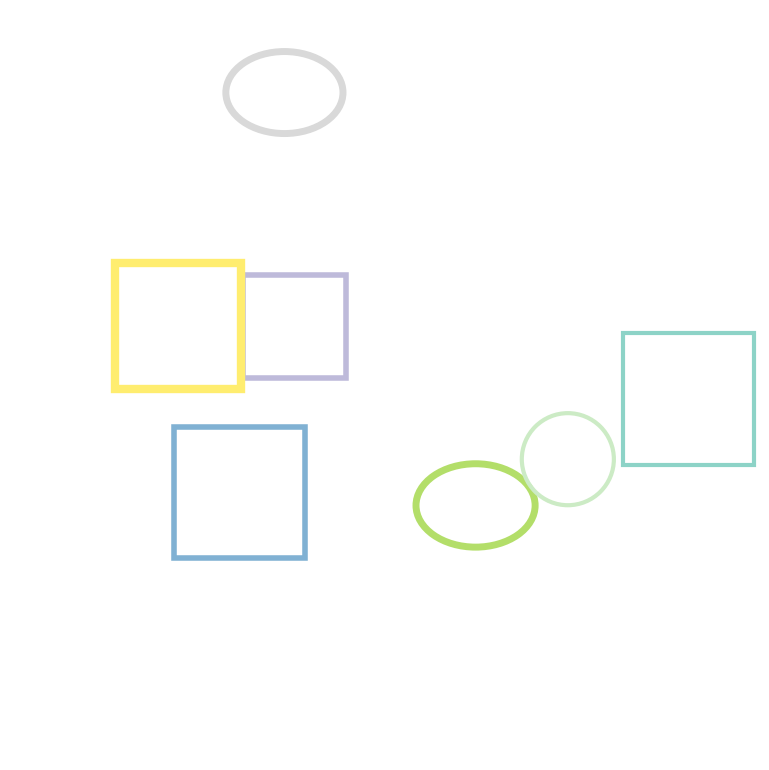[{"shape": "square", "thickness": 1.5, "radius": 0.43, "center": [0.894, 0.482]}, {"shape": "square", "thickness": 2, "radius": 0.33, "center": [0.382, 0.576]}, {"shape": "square", "thickness": 2, "radius": 0.43, "center": [0.311, 0.361]}, {"shape": "oval", "thickness": 2.5, "radius": 0.39, "center": [0.618, 0.344]}, {"shape": "oval", "thickness": 2.5, "radius": 0.38, "center": [0.369, 0.88]}, {"shape": "circle", "thickness": 1.5, "radius": 0.3, "center": [0.737, 0.404]}, {"shape": "square", "thickness": 3, "radius": 0.41, "center": [0.232, 0.577]}]